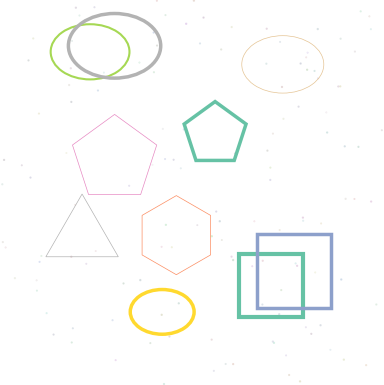[{"shape": "square", "thickness": 3, "radius": 0.41, "center": [0.704, 0.258]}, {"shape": "pentagon", "thickness": 2.5, "radius": 0.42, "center": [0.559, 0.652]}, {"shape": "hexagon", "thickness": 0.5, "radius": 0.51, "center": [0.458, 0.389]}, {"shape": "square", "thickness": 2.5, "radius": 0.48, "center": [0.763, 0.296]}, {"shape": "pentagon", "thickness": 0.5, "radius": 0.58, "center": [0.298, 0.588]}, {"shape": "oval", "thickness": 1.5, "radius": 0.51, "center": [0.234, 0.865]}, {"shape": "oval", "thickness": 2.5, "radius": 0.41, "center": [0.421, 0.19]}, {"shape": "oval", "thickness": 0.5, "radius": 0.53, "center": [0.734, 0.833]}, {"shape": "triangle", "thickness": 0.5, "radius": 0.54, "center": [0.213, 0.387]}, {"shape": "oval", "thickness": 2.5, "radius": 0.6, "center": [0.298, 0.881]}]